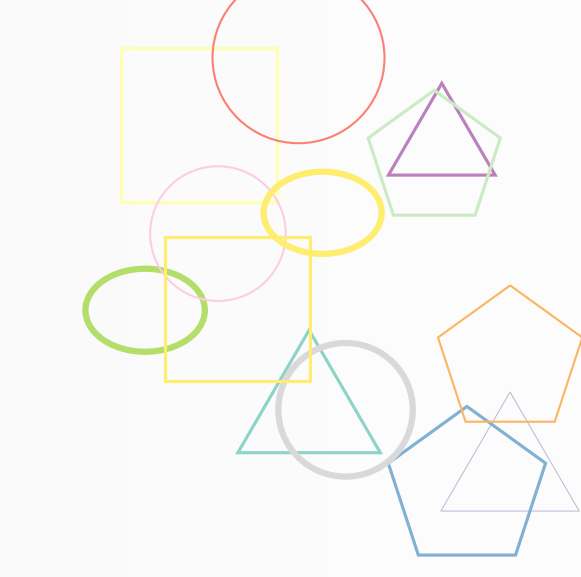[{"shape": "triangle", "thickness": 1.5, "radius": 0.71, "center": [0.532, 0.286]}, {"shape": "square", "thickness": 1.5, "radius": 0.67, "center": [0.342, 0.783]}, {"shape": "triangle", "thickness": 0.5, "radius": 0.69, "center": [0.877, 0.183]}, {"shape": "circle", "thickness": 1, "radius": 0.74, "center": [0.514, 0.899]}, {"shape": "pentagon", "thickness": 1.5, "radius": 0.71, "center": [0.803, 0.153]}, {"shape": "pentagon", "thickness": 1, "radius": 0.65, "center": [0.878, 0.374]}, {"shape": "oval", "thickness": 3, "radius": 0.51, "center": [0.25, 0.462]}, {"shape": "circle", "thickness": 1, "radius": 0.58, "center": [0.375, 0.595]}, {"shape": "circle", "thickness": 3, "radius": 0.58, "center": [0.594, 0.29]}, {"shape": "triangle", "thickness": 1.5, "radius": 0.53, "center": [0.76, 0.749]}, {"shape": "pentagon", "thickness": 1.5, "radius": 0.6, "center": [0.747, 0.723]}, {"shape": "square", "thickness": 1.5, "radius": 0.62, "center": [0.409, 0.465]}, {"shape": "oval", "thickness": 3, "radius": 0.51, "center": [0.555, 0.631]}]